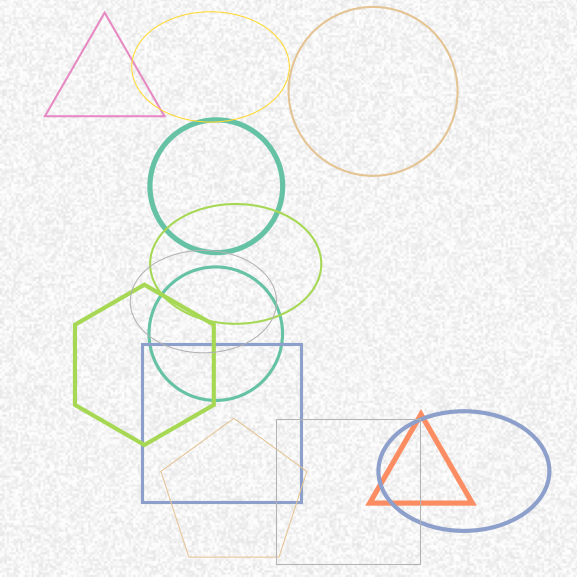[{"shape": "circle", "thickness": 2.5, "radius": 0.57, "center": [0.375, 0.677]}, {"shape": "circle", "thickness": 1.5, "radius": 0.58, "center": [0.374, 0.421]}, {"shape": "triangle", "thickness": 2.5, "radius": 0.51, "center": [0.729, 0.179]}, {"shape": "square", "thickness": 1.5, "radius": 0.69, "center": [0.383, 0.267]}, {"shape": "oval", "thickness": 2, "radius": 0.74, "center": [0.803, 0.183]}, {"shape": "triangle", "thickness": 1, "radius": 0.6, "center": [0.181, 0.858]}, {"shape": "oval", "thickness": 1, "radius": 0.74, "center": [0.408, 0.542]}, {"shape": "hexagon", "thickness": 2, "radius": 0.69, "center": [0.25, 0.367]}, {"shape": "oval", "thickness": 0.5, "radius": 0.68, "center": [0.365, 0.883]}, {"shape": "circle", "thickness": 1, "radius": 0.73, "center": [0.646, 0.841]}, {"shape": "pentagon", "thickness": 0.5, "radius": 0.66, "center": [0.405, 0.142]}, {"shape": "oval", "thickness": 0.5, "radius": 0.63, "center": [0.352, 0.477]}, {"shape": "square", "thickness": 0.5, "radius": 0.63, "center": [0.603, 0.148]}]